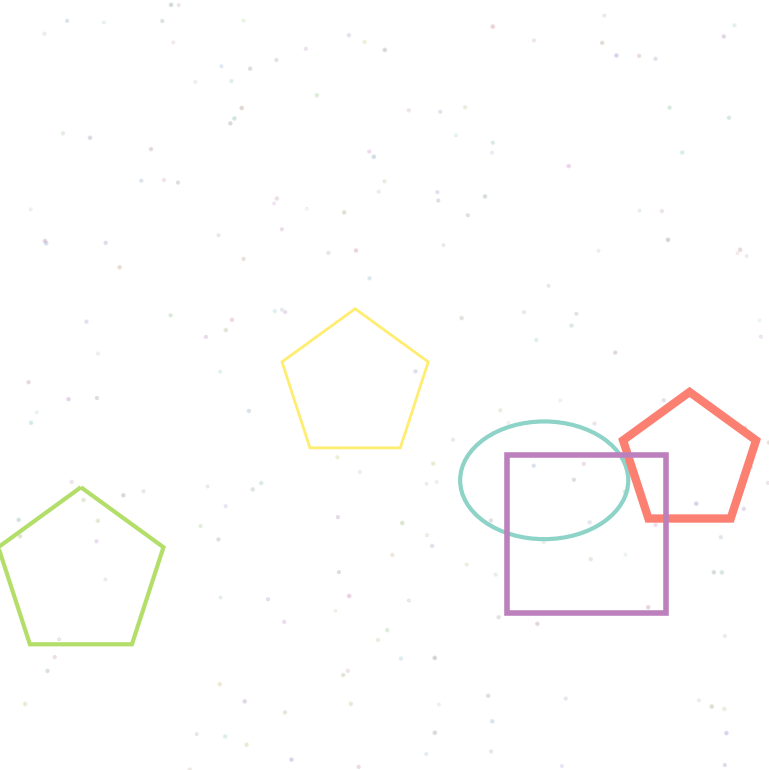[{"shape": "oval", "thickness": 1.5, "radius": 0.55, "center": [0.707, 0.376]}, {"shape": "pentagon", "thickness": 3, "radius": 0.45, "center": [0.896, 0.4]}, {"shape": "pentagon", "thickness": 1.5, "radius": 0.56, "center": [0.105, 0.254]}, {"shape": "square", "thickness": 2, "radius": 0.51, "center": [0.762, 0.306]}, {"shape": "pentagon", "thickness": 1, "radius": 0.5, "center": [0.461, 0.499]}]